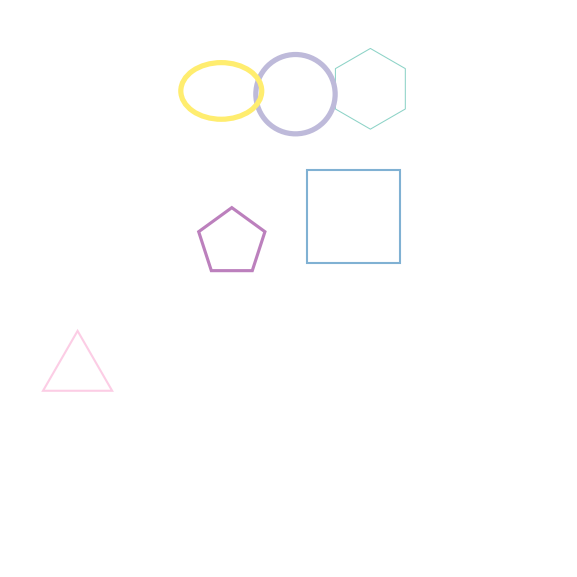[{"shape": "hexagon", "thickness": 0.5, "radius": 0.35, "center": [0.641, 0.845]}, {"shape": "circle", "thickness": 2.5, "radius": 0.34, "center": [0.512, 0.836]}, {"shape": "square", "thickness": 1, "radius": 0.4, "center": [0.612, 0.625]}, {"shape": "triangle", "thickness": 1, "radius": 0.35, "center": [0.134, 0.357]}, {"shape": "pentagon", "thickness": 1.5, "radius": 0.3, "center": [0.401, 0.579]}, {"shape": "oval", "thickness": 2.5, "radius": 0.35, "center": [0.383, 0.842]}]